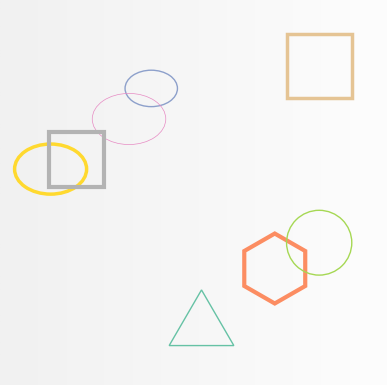[{"shape": "triangle", "thickness": 1, "radius": 0.48, "center": [0.52, 0.151]}, {"shape": "hexagon", "thickness": 3, "radius": 0.45, "center": [0.709, 0.303]}, {"shape": "oval", "thickness": 1, "radius": 0.34, "center": [0.39, 0.77]}, {"shape": "oval", "thickness": 0.5, "radius": 0.47, "center": [0.333, 0.691]}, {"shape": "circle", "thickness": 1, "radius": 0.42, "center": [0.824, 0.37]}, {"shape": "oval", "thickness": 2.5, "radius": 0.46, "center": [0.131, 0.561]}, {"shape": "square", "thickness": 2.5, "radius": 0.42, "center": [0.825, 0.828]}, {"shape": "square", "thickness": 3, "radius": 0.36, "center": [0.199, 0.586]}]